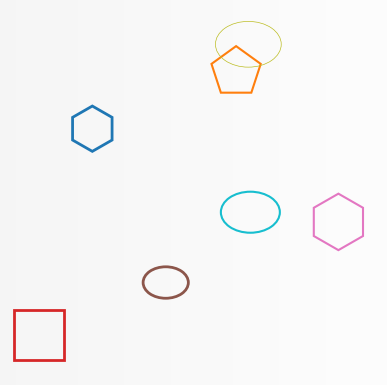[{"shape": "hexagon", "thickness": 2, "radius": 0.29, "center": [0.238, 0.666]}, {"shape": "pentagon", "thickness": 1.5, "radius": 0.33, "center": [0.609, 0.813]}, {"shape": "square", "thickness": 2, "radius": 0.33, "center": [0.101, 0.131]}, {"shape": "oval", "thickness": 2, "radius": 0.29, "center": [0.428, 0.266]}, {"shape": "hexagon", "thickness": 1.5, "radius": 0.37, "center": [0.873, 0.424]}, {"shape": "oval", "thickness": 0.5, "radius": 0.42, "center": [0.641, 0.885]}, {"shape": "oval", "thickness": 1.5, "radius": 0.38, "center": [0.646, 0.449]}]